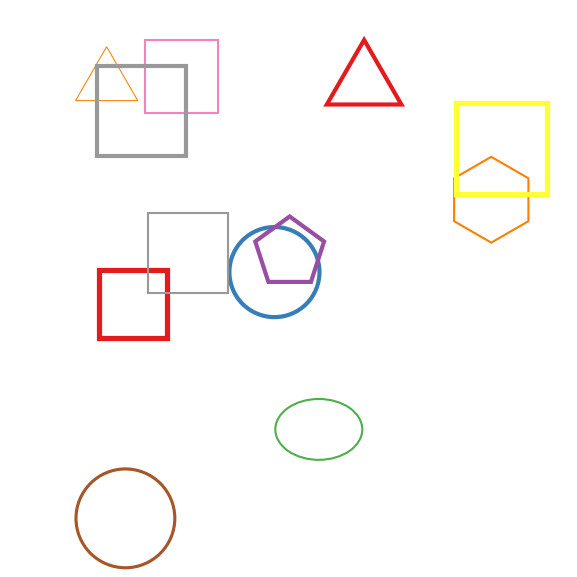[{"shape": "square", "thickness": 2.5, "radius": 0.29, "center": [0.231, 0.473]}, {"shape": "triangle", "thickness": 2, "radius": 0.37, "center": [0.63, 0.855]}, {"shape": "circle", "thickness": 2, "radius": 0.39, "center": [0.475, 0.528]}, {"shape": "oval", "thickness": 1, "radius": 0.38, "center": [0.552, 0.256]}, {"shape": "pentagon", "thickness": 2, "radius": 0.31, "center": [0.502, 0.562]}, {"shape": "triangle", "thickness": 0.5, "radius": 0.31, "center": [0.185, 0.856]}, {"shape": "hexagon", "thickness": 1, "radius": 0.37, "center": [0.851, 0.653]}, {"shape": "square", "thickness": 2.5, "radius": 0.4, "center": [0.869, 0.742]}, {"shape": "circle", "thickness": 1.5, "radius": 0.43, "center": [0.217, 0.102]}, {"shape": "square", "thickness": 1, "radius": 0.32, "center": [0.314, 0.866]}, {"shape": "square", "thickness": 1, "radius": 0.35, "center": [0.326, 0.561]}, {"shape": "square", "thickness": 2, "radius": 0.39, "center": [0.245, 0.807]}]